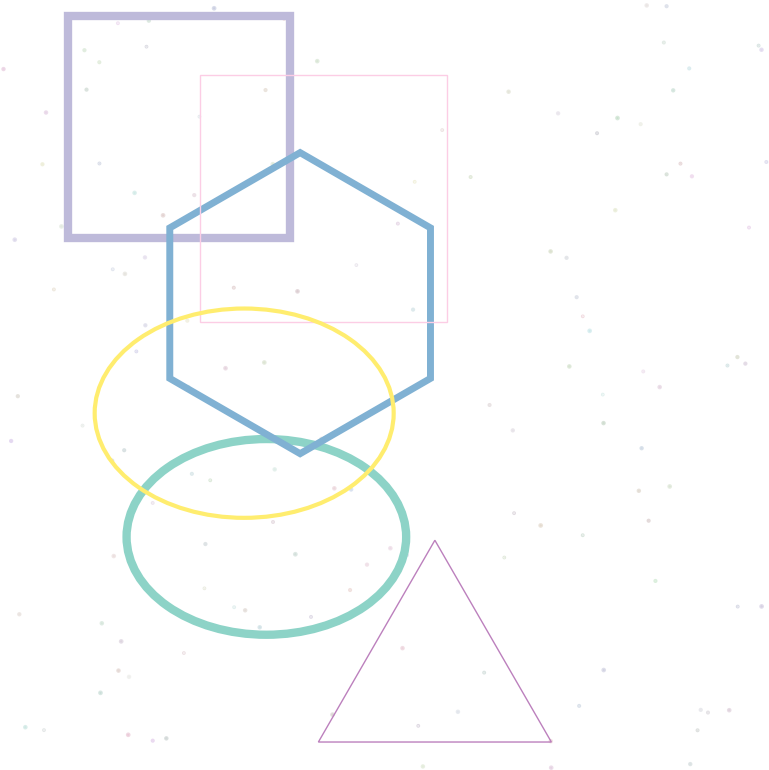[{"shape": "oval", "thickness": 3, "radius": 0.91, "center": [0.346, 0.303]}, {"shape": "square", "thickness": 3, "radius": 0.72, "center": [0.232, 0.835]}, {"shape": "hexagon", "thickness": 2.5, "radius": 0.98, "center": [0.39, 0.606]}, {"shape": "square", "thickness": 0.5, "radius": 0.8, "center": [0.421, 0.743]}, {"shape": "triangle", "thickness": 0.5, "radius": 0.87, "center": [0.565, 0.124]}, {"shape": "oval", "thickness": 1.5, "radius": 0.97, "center": [0.317, 0.463]}]